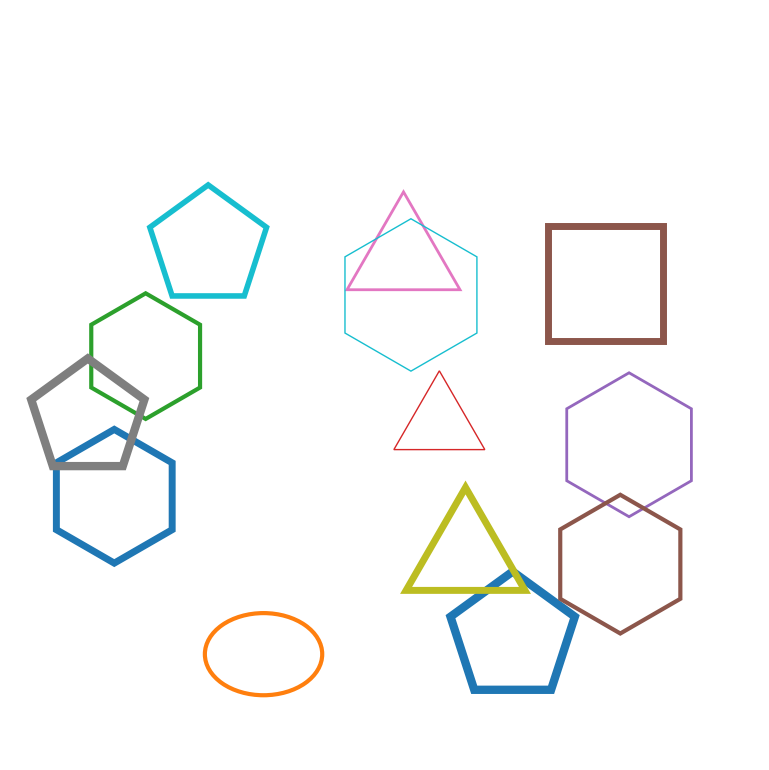[{"shape": "hexagon", "thickness": 2.5, "radius": 0.43, "center": [0.148, 0.355]}, {"shape": "pentagon", "thickness": 3, "radius": 0.42, "center": [0.666, 0.173]}, {"shape": "oval", "thickness": 1.5, "radius": 0.38, "center": [0.342, 0.15]}, {"shape": "hexagon", "thickness": 1.5, "radius": 0.41, "center": [0.189, 0.538]}, {"shape": "triangle", "thickness": 0.5, "radius": 0.34, "center": [0.571, 0.45]}, {"shape": "hexagon", "thickness": 1, "radius": 0.47, "center": [0.817, 0.422]}, {"shape": "hexagon", "thickness": 1.5, "radius": 0.45, "center": [0.806, 0.267]}, {"shape": "square", "thickness": 2.5, "radius": 0.37, "center": [0.786, 0.632]}, {"shape": "triangle", "thickness": 1, "radius": 0.42, "center": [0.524, 0.666]}, {"shape": "pentagon", "thickness": 3, "radius": 0.39, "center": [0.114, 0.457]}, {"shape": "triangle", "thickness": 2.5, "radius": 0.45, "center": [0.605, 0.278]}, {"shape": "hexagon", "thickness": 0.5, "radius": 0.49, "center": [0.534, 0.617]}, {"shape": "pentagon", "thickness": 2, "radius": 0.4, "center": [0.27, 0.68]}]